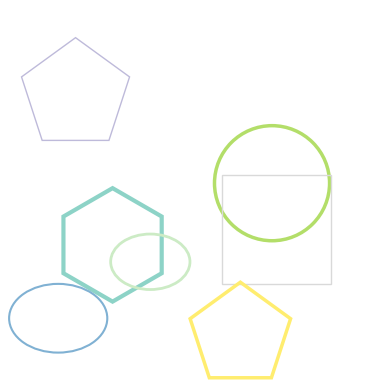[{"shape": "hexagon", "thickness": 3, "radius": 0.74, "center": [0.292, 0.364]}, {"shape": "pentagon", "thickness": 1, "radius": 0.74, "center": [0.196, 0.755]}, {"shape": "oval", "thickness": 1.5, "radius": 0.64, "center": [0.151, 0.173]}, {"shape": "circle", "thickness": 2.5, "radius": 0.75, "center": [0.707, 0.524]}, {"shape": "square", "thickness": 1, "radius": 0.71, "center": [0.719, 0.404]}, {"shape": "oval", "thickness": 2, "radius": 0.51, "center": [0.39, 0.32]}, {"shape": "pentagon", "thickness": 2.5, "radius": 0.69, "center": [0.624, 0.13]}]